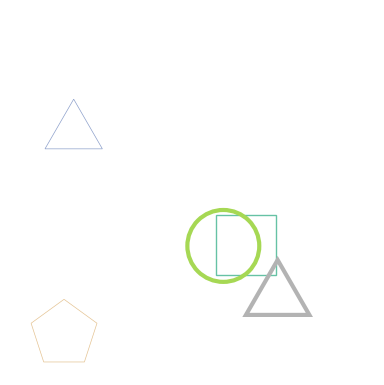[{"shape": "square", "thickness": 1, "radius": 0.39, "center": [0.639, 0.363]}, {"shape": "triangle", "thickness": 0.5, "radius": 0.43, "center": [0.191, 0.656]}, {"shape": "circle", "thickness": 3, "radius": 0.47, "center": [0.58, 0.361]}, {"shape": "pentagon", "thickness": 0.5, "radius": 0.45, "center": [0.166, 0.133]}, {"shape": "triangle", "thickness": 3, "radius": 0.48, "center": [0.721, 0.23]}]